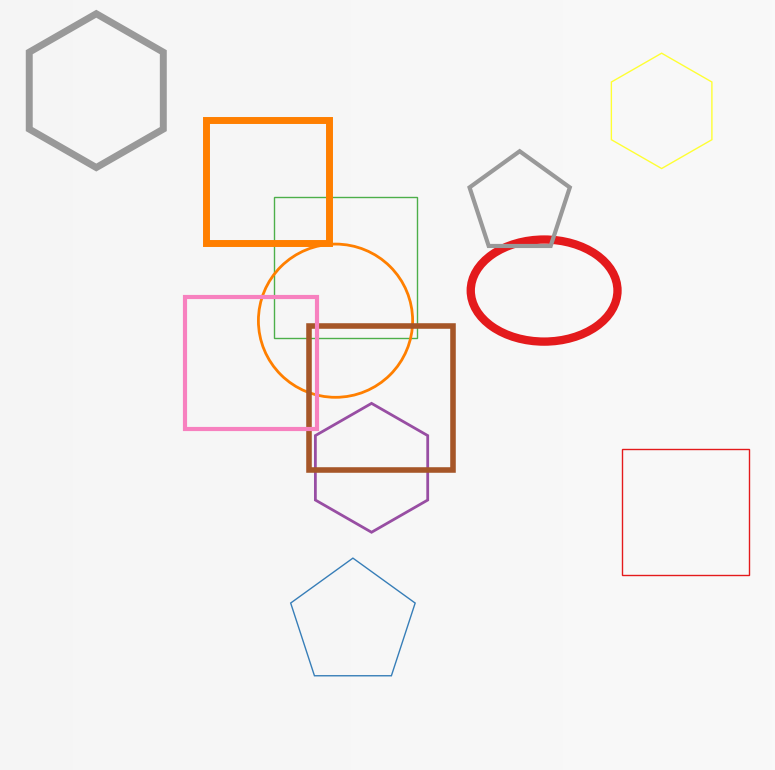[{"shape": "square", "thickness": 0.5, "radius": 0.41, "center": [0.884, 0.335]}, {"shape": "oval", "thickness": 3, "radius": 0.47, "center": [0.702, 0.623]}, {"shape": "pentagon", "thickness": 0.5, "radius": 0.42, "center": [0.455, 0.191]}, {"shape": "square", "thickness": 0.5, "radius": 0.46, "center": [0.445, 0.653]}, {"shape": "hexagon", "thickness": 1, "radius": 0.42, "center": [0.479, 0.392]}, {"shape": "circle", "thickness": 1, "radius": 0.5, "center": [0.433, 0.584]}, {"shape": "square", "thickness": 2.5, "radius": 0.4, "center": [0.345, 0.764]}, {"shape": "hexagon", "thickness": 0.5, "radius": 0.37, "center": [0.854, 0.856]}, {"shape": "square", "thickness": 2, "radius": 0.47, "center": [0.492, 0.483]}, {"shape": "square", "thickness": 1.5, "radius": 0.43, "center": [0.324, 0.529]}, {"shape": "pentagon", "thickness": 1.5, "radius": 0.34, "center": [0.671, 0.736]}, {"shape": "hexagon", "thickness": 2.5, "radius": 0.5, "center": [0.124, 0.882]}]